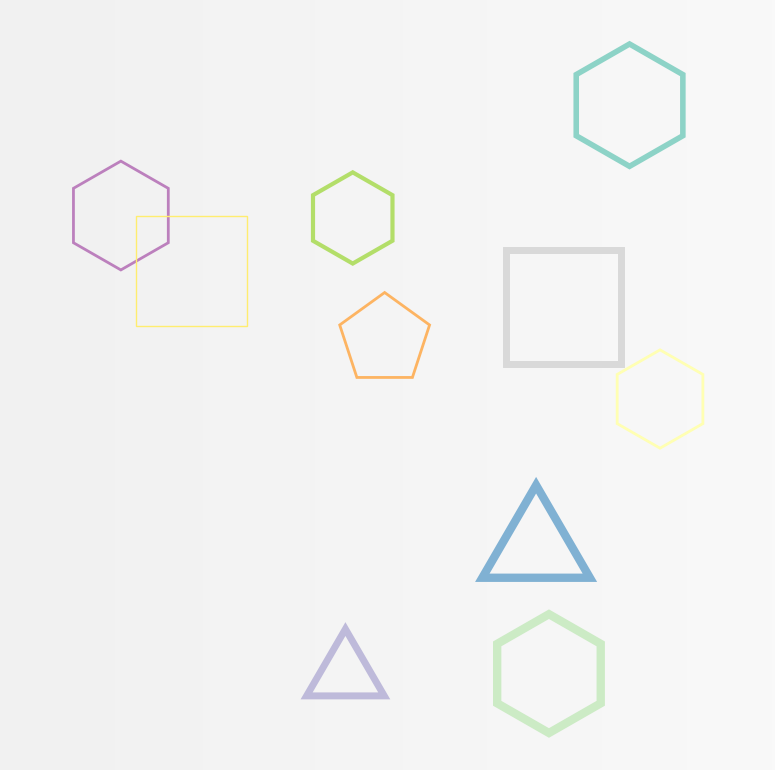[{"shape": "hexagon", "thickness": 2, "radius": 0.4, "center": [0.812, 0.863]}, {"shape": "hexagon", "thickness": 1, "radius": 0.32, "center": [0.852, 0.482]}, {"shape": "triangle", "thickness": 2.5, "radius": 0.29, "center": [0.446, 0.125]}, {"shape": "triangle", "thickness": 3, "radius": 0.4, "center": [0.692, 0.29]}, {"shape": "pentagon", "thickness": 1, "radius": 0.3, "center": [0.496, 0.559]}, {"shape": "hexagon", "thickness": 1.5, "radius": 0.3, "center": [0.455, 0.717]}, {"shape": "square", "thickness": 2.5, "radius": 0.37, "center": [0.727, 0.601]}, {"shape": "hexagon", "thickness": 1, "radius": 0.35, "center": [0.156, 0.72]}, {"shape": "hexagon", "thickness": 3, "radius": 0.39, "center": [0.708, 0.125]}, {"shape": "square", "thickness": 0.5, "radius": 0.36, "center": [0.247, 0.648]}]